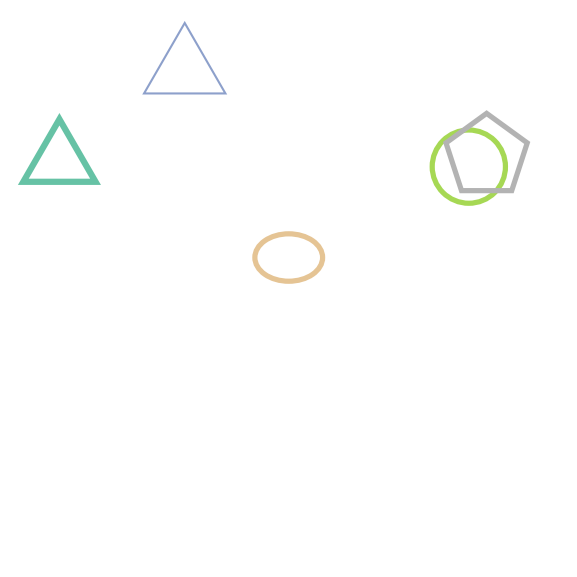[{"shape": "triangle", "thickness": 3, "radius": 0.36, "center": [0.103, 0.72]}, {"shape": "triangle", "thickness": 1, "radius": 0.41, "center": [0.32, 0.878]}, {"shape": "circle", "thickness": 2.5, "radius": 0.32, "center": [0.812, 0.711]}, {"shape": "oval", "thickness": 2.5, "radius": 0.29, "center": [0.5, 0.553]}, {"shape": "pentagon", "thickness": 2.5, "radius": 0.37, "center": [0.843, 0.729]}]